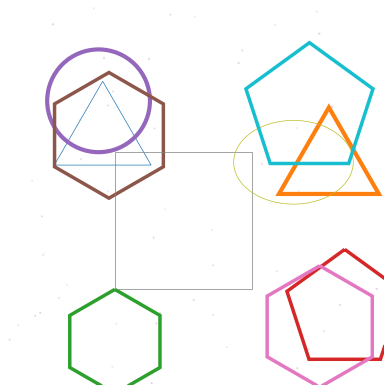[{"shape": "triangle", "thickness": 0.5, "radius": 0.73, "center": [0.267, 0.644]}, {"shape": "triangle", "thickness": 3, "radius": 0.75, "center": [0.854, 0.571]}, {"shape": "hexagon", "thickness": 2.5, "radius": 0.68, "center": [0.298, 0.113]}, {"shape": "pentagon", "thickness": 2.5, "radius": 0.79, "center": [0.895, 0.194]}, {"shape": "circle", "thickness": 3, "radius": 0.67, "center": [0.256, 0.738]}, {"shape": "hexagon", "thickness": 2.5, "radius": 0.82, "center": [0.283, 0.648]}, {"shape": "hexagon", "thickness": 2.5, "radius": 0.79, "center": [0.83, 0.152]}, {"shape": "square", "thickness": 0.5, "radius": 0.89, "center": [0.477, 0.426]}, {"shape": "oval", "thickness": 0.5, "radius": 0.78, "center": [0.762, 0.579]}, {"shape": "pentagon", "thickness": 2.5, "radius": 0.87, "center": [0.804, 0.716]}]